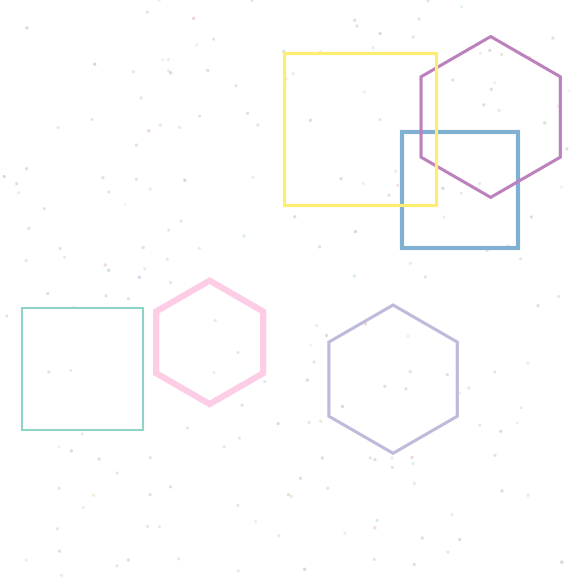[{"shape": "square", "thickness": 1, "radius": 0.53, "center": [0.143, 0.36]}, {"shape": "hexagon", "thickness": 1.5, "radius": 0.64, "center": [0.681, 0.343]}, {"shape": "square", "thickness": 2, "radius": 0.5, "center": [0.797, 0.669]}, {"shape": "hexagon", "thickness": 3, "radius": 0.53, "center": [0.363, 0.406]}, {"shape": "hexagon", "thickness": 1.5, "radius": 0.7, "center": [0.85, 0.797]}, {"shape": "square", "thickness": 1.5, "radius": 0.66, "center": [0.624, 0.776]}]